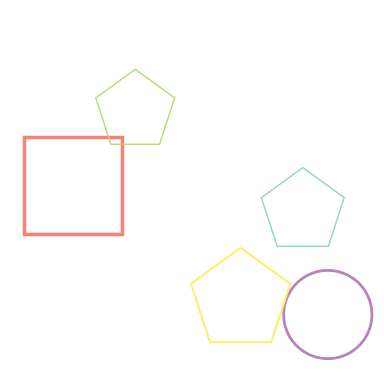[{"shape": "pentagon", "thickness": 1, "radius": 0.57, "center": [0.786, 0.452]}, {"shape": "square", "thickness": 2.5, "radius": 0.63, "center": [0.189, 0.519]}, {"shape": "pentagon", "thickness": 1, "radius": 0.54, "center": [0.351, 0.712]}, {"shape": "circle", "thickness": 2, "radius": 0.57, "center": [0.851, 0.183]}, {"shape": "pentagon", "thickness": 1.5, "radius": 0.68, "center": [0.625, 0.221]}]